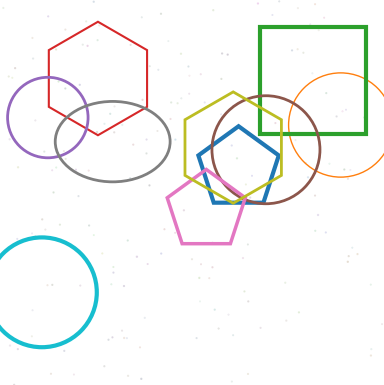[{"shape": "pentagon", "thickness": 3, "radius": 0.55, "center": [0.62, 0.562]}, {"shape": "circle", "thickness": 1, "radius": 0.68, "center": [0.885, 0.675]}, {"shape": "square", "thickness": 3, "radius": 0.69, "center": [0.813, 0.79]}, {"shape": "hexagon", "thickness": 1.5, "radius": 0.74, "center": [0.254, 0.796]}, {"shape": "circle", "thickness": 2, "radius": 0.52, "center": [0.124, 0.695]}, {"shape": "circle", "thickness": 2, "radius": 0.7, "center": [0.691, 0.611]}, {"shape": "pentagon", "thickness": 2.5, "radius": 0.53, "center": [0.536, 0.453]}, {"shape": "oval", "thickness": 2, "radius": 0.75, "center": [0.293, 0.632]}, {"shape": "hexagon", "thickness": 2, "radius": 0.72, "center": [0.606, 0.617]}, {"shape": "circle", "thickness": 3, "radius": 0.71, "center": [0.109, 0.241]}]